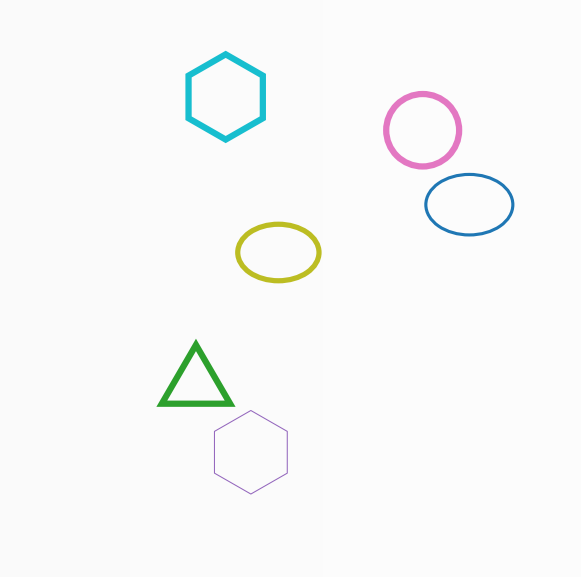[{"shape": "oval", "thickness": 1.5, "radius": 0.37, "center": [0.807, 0.645]}, {"shape": "triangle", "thickness": 3, "radius": 0.34, "center": [0.337, 0.334]}, {"shape": "hexagon", "thickness": 0.5, "radius": 0.36, "center": [0.432, 0.216]}, {"shape": "circle", "thickness": 3, "radius": 0.31, "center": [0.727, 0.774]}, {"shape": "oval", "thickness": 2.5, "radius": 0.35, "center": [0.479, 0.562]}, {"shape": "hexagon", "thickness": 3, "radius": 0.37, "center": [0.388, 0.831]}]